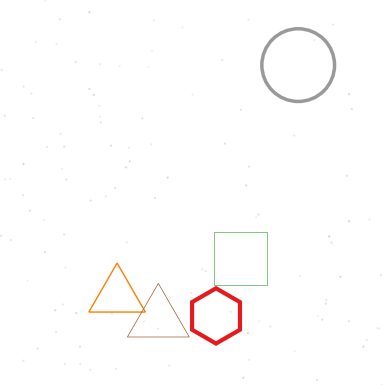[{"shape": "hexagon", "thickness": 3, "radius": 0.36, "center": [0.561, 0.179]}, {"shape": "square", "thickness": 0.5, "radius": 0.34, "center": [0.624, 0.328]}, {"shape": "triangle", "thickness": 1, "radius": 0.42, "center": [0.304, 0.232]}, {"shape": "triangle", "thickness": 0.5, "radius": 0.46, "center": [0.411, 0.171]}, {"shape": "circle", "thickness": 2.5, "radius": 0.47, "center": [0.775, 0.831]}]